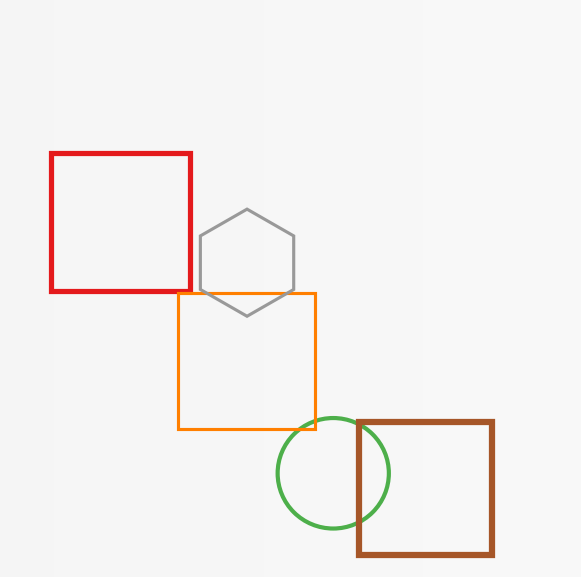[{"shape": "square", "thickness": 2.5, "radius": 0.6, "center": [0.207, 0.615]}, {"shape": "circle", "thickness": 2, "radius": 0.48, "center": [0.573, 0.18]}, {"shape": "square", "thickness": 1.5, "radius": 0.59, "center": [0.424, 0.375]}, {"shape": "square", "thickness": 3, "radius": 0.57, "center": [0.732, 0.153]}, {"shape": "hexagon", "thickness": 1.5, "radius": 0.46, "center": [0.425, 0.544]}]